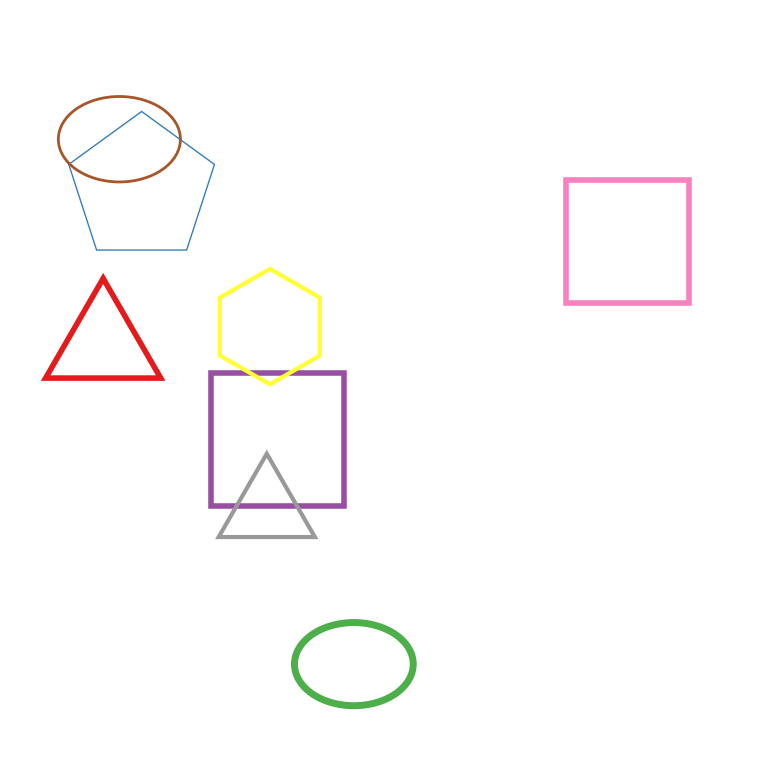[{"shape": "triangle", "thickness": 2, "radius": 0.43, "center": [0.134, 0.552]}, {"shape": "pentagon", "thickness": 0.5, "radius": 0.5, "center": [0.184, 0.756]}, {"shape": "oval", "thickness": 2.5, "radius": 0.39, "center": [0.46, 0.137]}, {"shape": "square", "thickness": 2, "radius": 0.43, "center": [0.36, 0.429]}, {"shape": "hexagon", "thickness": 1.5, "radius": 0.38, "center": [0.35, 0.576]}, {"shape": "oval", "thickness": 1, "radius": 0.4, "center": [0.155, 0.819]}, {"shape": "square", "thickness": 2, "radius": 0.4, "center": [0.815, 0.686]}, {"shape": "triangle", "thickness": 1.5, "radius": 0.36, "center": [0.346, 0.339]}]